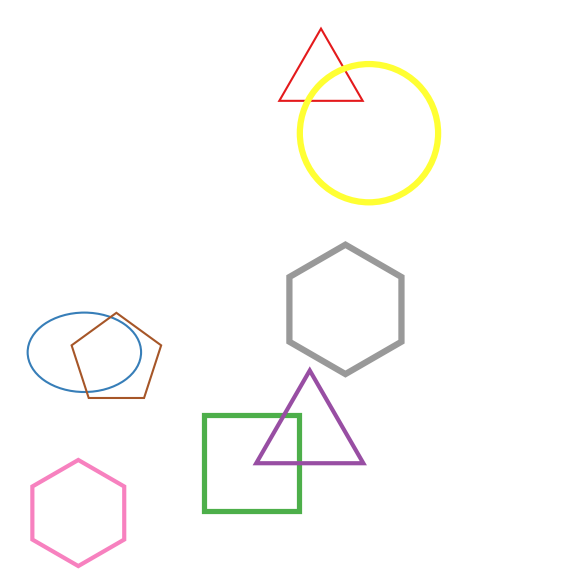[{"shape": "triangle", "thickness": 1, "radius": 0.42, "center": [0.556, 0.866]}, {"shape": "oval", "thickness": 1, "radius": 0.49, "center": [0.146, 0.389]}, {"shape": "square", "thickness": 2.5, "radius": 0.41, "center": [0.436, 0.198]}, {"shape": "triangle", "thickness": 2, "radius": 0.54, "center": [0.536, 0.251]}, {"shape": "circle", "thickness": 3, "radius": 0.6, "center": [0.639, 0.768]}, {"shape": "pentagon", "thickness": 1, "radius": 0.41, "center": [0.202, 0.376]}, {"shape": "hexagon", "thickness": 2, "radius": 0.46, "center": [0.136, 0.111]}, {"shape": "hexagon", "thickness": 3, "radius": 0.56, "center": [0.598, 0.463]}]